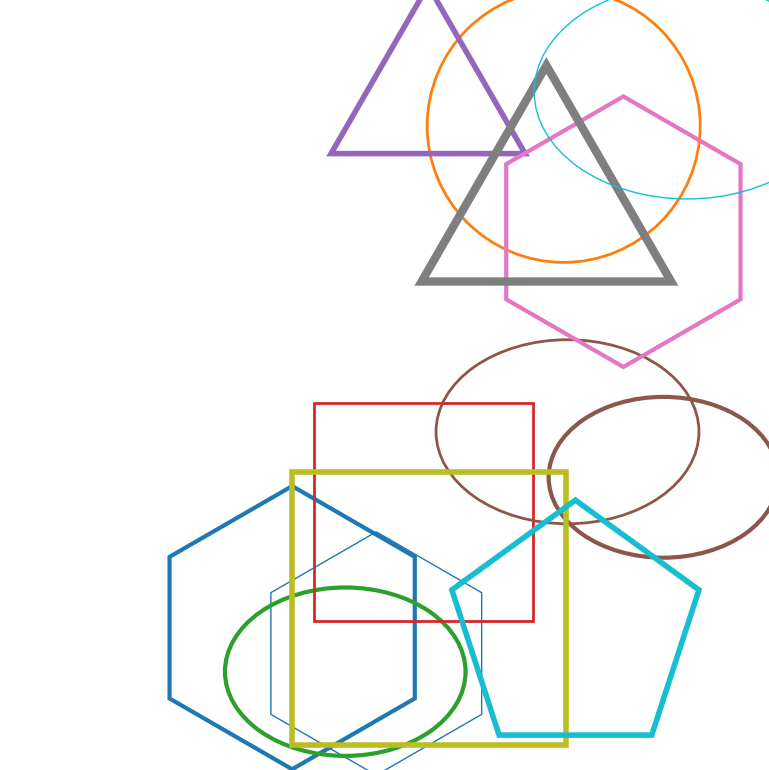[{"shape": "hexagon", "thickness": 0.5, "radius": 0.79, "center": [0.489, 0.151]}, {"shape": "hexagon", "thickness": 1.5, "radius": 0.92, "center": [0.379, 0.185]}, {"shape": "circle", "thickness": 1, "radius": 0.89, "center": [0.732, 0.837]}, {"shape": "oval", "thickness": 1.5, "radius": 0.78, "center": [0.448, 0.128]}, {"shape": "square", "thickness": 1, "radius": 0.71, "center": [0.55, 0.335]}, {"shape": "triangle", "thickness": 2, "radius": 0.73, "center": [0.556, 0.873]}, {"shape": "oval", "thickness": 1, "radius": 0.85, "center": [0.737, 0.439]}, {"shape": "oval", "thickness": 1.5, "radius": 0.75, "center": [0.862, 0.38]}, {"shape": "hexagon", "thickness": 1.5, "radius": 0.88, "center": [0.81, 0.699]}, {"shape": "triangle", "thickness": 3, "radius": 0.94, "center": [0.71, 0.728]}, {"shape": "square", "thickness": 2, "radius": 0.89, "center": [0.557, 0.21]}, {"shape": "oval", "thickness": 0.5, "radius": 0.99, "center": [0.893, 0.881]}, {"shape": "pentagon", "thickness": 2, "radius": 0.84, "center": [0.747, 0.182]}]